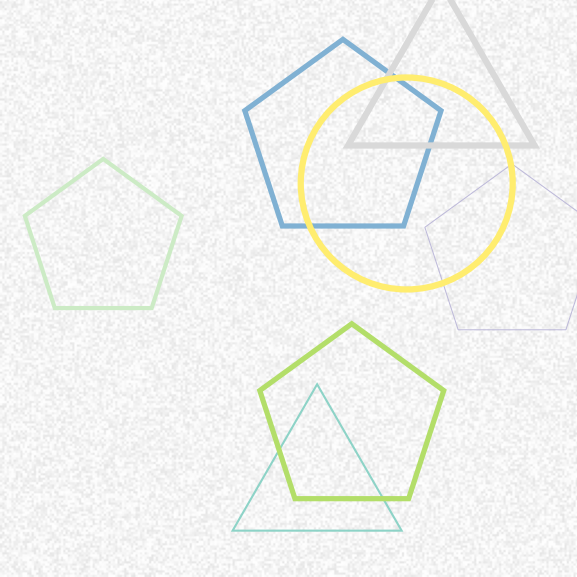[{"shape": "triangle", "thickness": 1, "radius": 0.84, "center": [0.549, 0.165]}, {"shape": "pentagon", "thickness": 0.5, "radius": 0.79, "center": [0.887, 0.557]}, {"shape": "pentagon", "thickness": 2.5, "radius": 0.89, "center": [0.594, 0.752]}, {"shape": "pentagon", "thickness": 2.5, "radius": 0.84, "center": [0.609, 0.271]}, {"shape": "triangle", "thickness": 3, "radius": 0.93, "center": [0.764, 0.84]}, {"shape": "pentagon", "thickness": 2, "radius": 0.71, "center": [0.179, 0.581]}, {"shape": "circle", "thickness": 3, "radius": 0.92, "center": [0.704, 0.681]}]